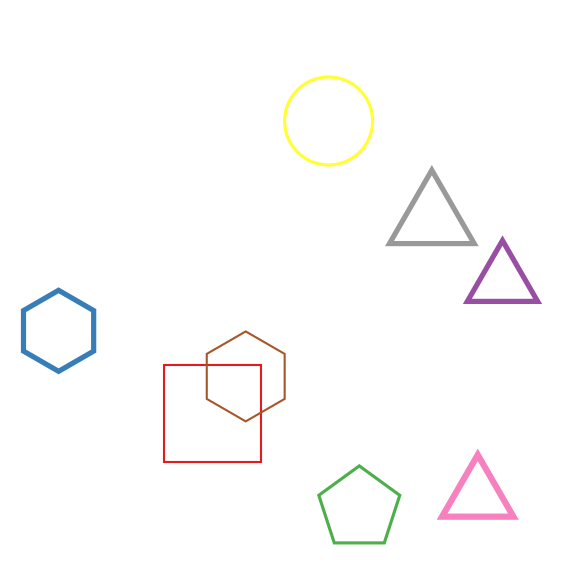[{"shape": "square", "thickness": 1, "radius": 0.42, "center": [0.369, 0.284]}, {"shape": "hexagon", "thickness": 2.5, "radius": 0.35, "center": [0.101, 0.426]}, {"shape": "pentagon", "thickness": 1.5, "radius": 0.37, "center": [0.622, 0.119]}, {"shape": "triangle", "thickness": 2.5, "radius": 0.35, "center": [0.87, 0.512]}, {"shape": "circle", "thickness": 1.5, "radius": 0.38, "center": [0.569, 0.79]}, {"shape": "hexagon", "thickness": 1, "radius": 0.39, "center": [0.425, 0.347]}, {"shape": "triangle", "thickness": 3, "radius": 0.36, "center": [0.827, 0.14]}, {"shape": "triangle", "thickness": 2.5, "radius": 0.42, "center": [0.748, 0.62]}]